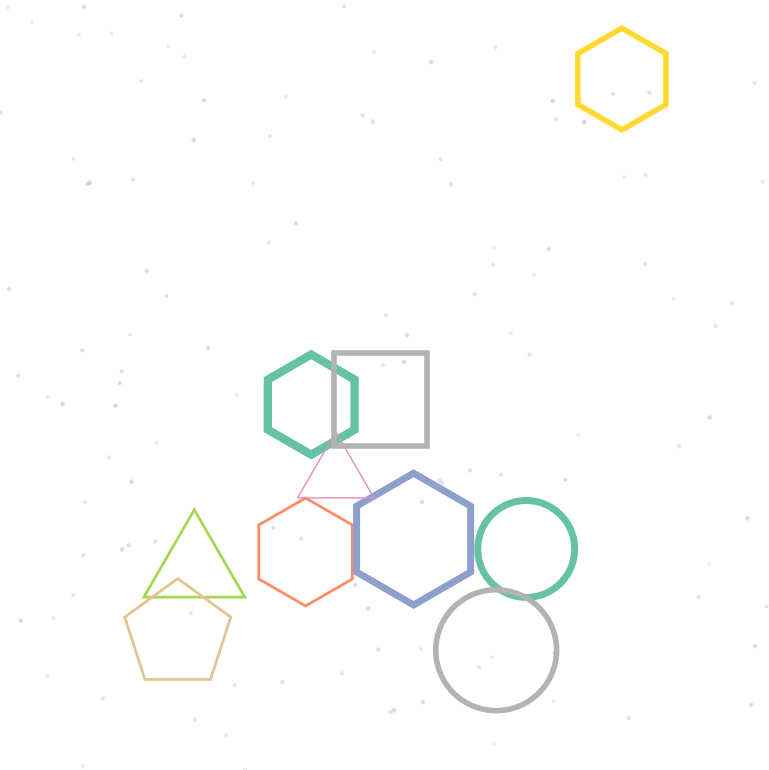[{"shape": "circle", "thickness": 2.5, "radius": 0.31, "center": [0.683, 0.287]}, {"shape": "hexagon", "thickness": 3, "radius": 0.33, "center": [0.404, 0.475]}, {"shape": "hexagon", "thickness": 1, "radius": 0.35, "center": [0.397, 0.283]}, {"shape": "hexagon", "thickness": 2.5, "radius": 0.43, "center": [0.537, 0.3]}, {"shape": "triangle", "thickness": 0.5, "radius": 0.29, "center": [0.436, 0.382]}, {"shape": "triangle", "thickness": 1, "radius": 0.38, "center": [0.252, 0.262]}, {"shape": "hexagon", "thickness": 2, "radius": 0.33, "center": [0.808, 0.897]}, {"shape": "pentagon", "thickness": 1, "radius": 0.36, "center": [0.231, 0.176]}, {"shape": "circle", "thickness": 2, "radius": 0.39, "center": [0.644, 0.156]}, {"shape": "square", "thickness": 2, "radius": 0.3, "center": [0.494, 0.481]}]